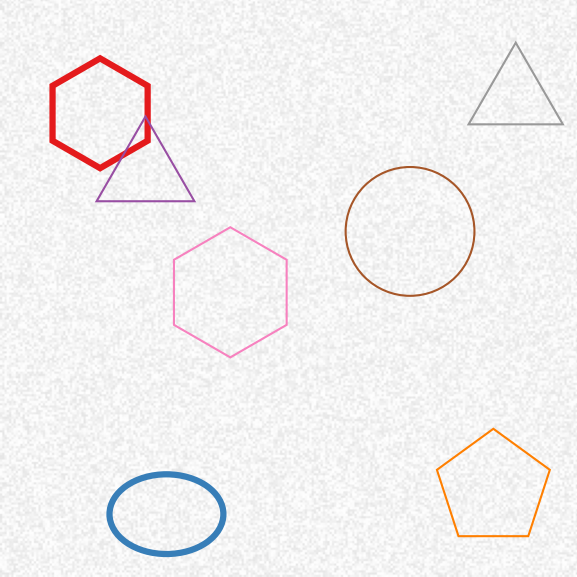[{"shape": "hexagon", "thickness": 3, "radius": 0.48, "center": [0.173, 0.803]}, {"shape": "oval", "thickness": 3, "radius": 0.49, "center": [0.288, 0.109]}, {"shape": "triangle", "thickness": 1, "radius": 0.49, "center": [0.252, 0.7]}, {"shape": "pentagon", "thickness": 1, "radius": 0.51, "center": [0.854, 0.154]}, {"shape": "circle", "thickness": 1, "radius": 0.56, "center": [0.71, 0.598]}, {"shape": "hexagon", "thickness": 1, "radius": 0.56, "center": [0.399, 0.493]}, {"shape": "triangle", "thickness": 1, "radius": 0.47, "center": [0.893, 0.831]}]